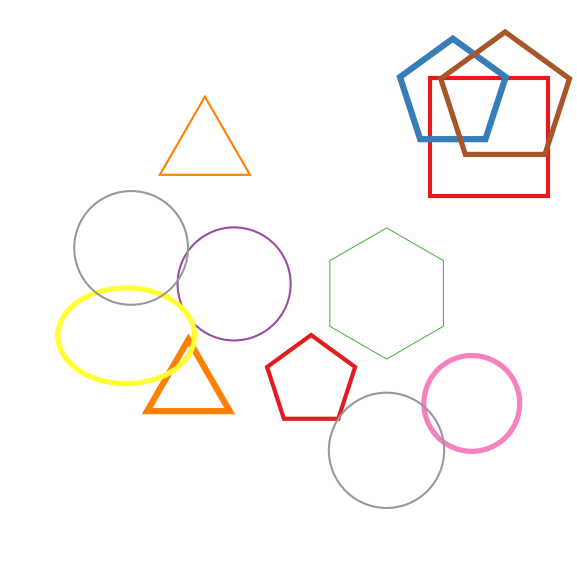[{"shape": "square", "thickness": 2, "radius": 0.51, "center": [0.846, 0.762]}, {"shape": "pentagon", "thickness": 2, "radius": 0.4, "center": [0.539, 0.339]}, {"shape": "pentagon", "thickness": 3, "radius": 0.48, "center": [0.784, 0.836]}, {"shape": "hexagon", "thickness": 0.5, "radius": 0.57, "center": [0.669, 0.491]}, {"shape": "circle", "thickness": 1, "radius": 0.49, "center": [0.405, 0.508]}, {"shape": "triangle", "thickness": 3, "radius": 0.41, "center": [0.326, 0.329]}, {"shape": "triangle", "thickness": 1, "radius": 0.45, "center": [0.355, 0.742]}, {"shape": "oval", "thickness": 2.5, "radius": 0.59, "center": [0.219, 0.418]}, {"shape": "pentagon", "thickness": 2.5, "radius": 0.59, "center": [0.875, 0.827]}, {"shape": "circle", "thickness": 2.5, "radius": 0.41, "center": [0.817, 0.301]}, {"shape": "circle", "thickness": 1, "radius": 0.49, "center": [0.227, 0.57]}, {"shape": "circle", "thickness": 1, "radius": 0.5, "center": [0.669, 0.219]}]